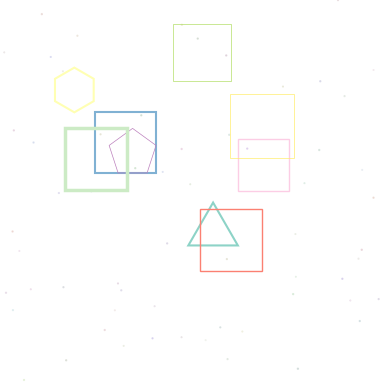[{"shape": "triangle", "thickness": 1.5, "radius": 0.37, "center": [0.553, 0.4]}, {"shape": "hexagon", "thickness": 1.5, "radius": 0.29, "center": [0.193, 0.766]}, {"shape": "square", "thickness": 1, "radius": 0.4, "center": [0.601, 0.376]}, {"shape": "square", "thickness": 1.5, "radius": 0.4, "center": [0.326, 0.63]}, {"shape": "square", "thickness": 0.5, "radius": 0.37, "center": [0.524, 0.864]}, {"shape": "square", "thickness": 1, "radius": 0.33, "center": [0.685, 0.572]}, {"shape": "pentagon", "thickness": 0.5, "radius": 0.32, "center": [0.344, 0.602]}, {"shape": "square", "thickness": 2.5, "radius": 0.4, "center": [0.249, 0.587]}, {"shape": "square", "thickness": 0.5, "radius": 0.42, "center": [0.681, 0.672]}]